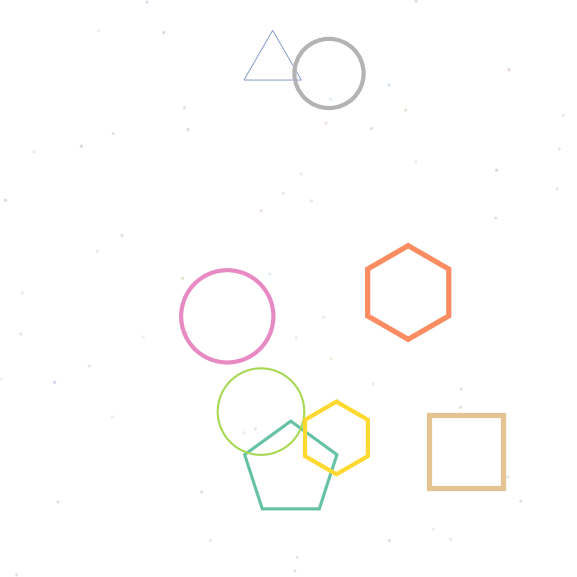[{"shape": "pentagon", "thickness": 1.5, "radius": 0.42, "center": [0.504, 0.186]}, {"shape": "hexagon", "thickness": 2.5, "radius": 0.41, "center": [0.707, 0.493]}, {"shape": "triangle", "thickness": 0.5, "radius": 0.29, "center": [0.472, 0.889]}, {"shape": "circle", "thickness": 2, "radius": 0.4, "center": [0.394, 0.451]}, {"shape": "circle", "thickness": 1, "radius": 0.37, "center": [0.452, 0.286]}, {"shape": "hexagon", "thickness": 2, "radius": 0.31, "center": [0.583, 0.241]}, {"shape": "square", "thickness": 2.5, "radius": 0.32, "center": [0.807, 0.217]}, {"shape": "circle", "thickness": 2, "radius": 0.3, "center": [0.57, 0.872]}]